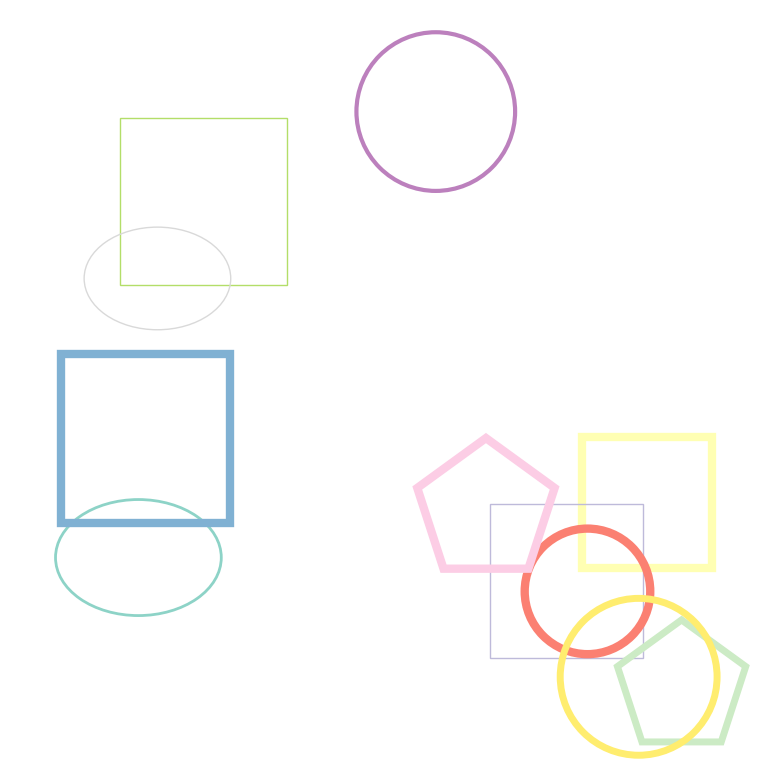[{"shape": "oval", "thickness": 1, "radius": 0.54, "center": [0.18, 0.276]}, {"shape": "square", "thickness": 3, "radius": 0.42, "center": [0.841, 0.347]}, {"shape": "square", "thickness": 0.5, "radius": 0.5, "center": [0.736, 0.245]}, {"shape": "circle", "thickness": 3, "radius": 0.41, "center": [0.763, 0.232]}, {"shape": "square", "thickness": 3, "radius": 0.55, "center": [0.189, 0.431]}, {"shape": "square", "thickness": 0.5, "radius": 0.54, "center": [0.264, 0.739]}, {"shape": "pentagon", "thickness": 3, "radius": 0.47, "center": [0.631, 0.337]}, {"shape": "oval", "thickness": 0.5, "radius": 0.48, "center": [0.204, 0.638]}, {"shape": "circle", "thickness": 1.5, "radius": 0.52, "center": [0.566, 0.855]}, {"shape": "pentagon", "thickness": 2.5, "radius": 0.44, "center": [0.885, 0.107]}, {"shape": "circle", "thickness": 2.5, "radius": 0.51, "center": [0.829, 0.121]}]